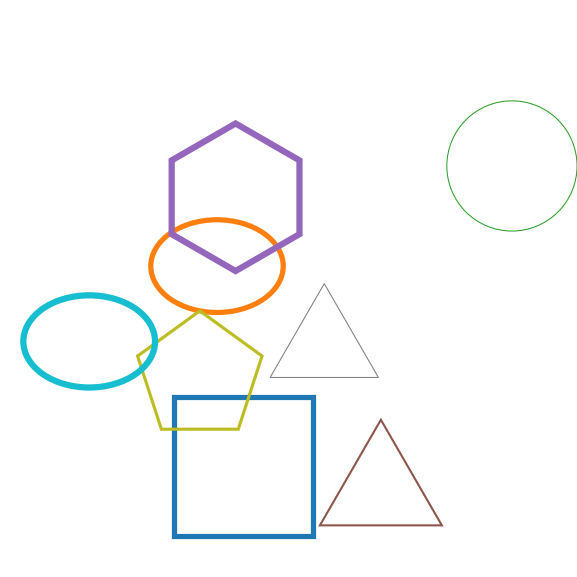[{"shape": "square", "thickness": 2.5, "radius": 0.6, "center": [0.421, 0.191]}, {"shape": "oval", "thickness": 2.5, "radius": 0.57, "center": [0.376, 0.538]}, {"shape": "circle", "thickness": 0.5, "radius": 0.56, "center": [0.886, 0.712]}, {"shape": "hexagon", "thickness": 3, "radius": 0.64, "center": [0.408, 0.658]}, {"shape": "triangle", "thickness": 1, "radius": 0.61, "center": [0.66, 0.15]}, {"shape": "triangle", "thickness": 0.5, "radius": 0.54, "center": [0.562, 0.4]}, {"shape": "pentagon", "thickness": 1.5, "radius": 0.57, "center": [0.346, 0.348]}, {"shape": "oval", "thickness": 3, "radius": 0.57, "center": [0.154, 0.408]}]